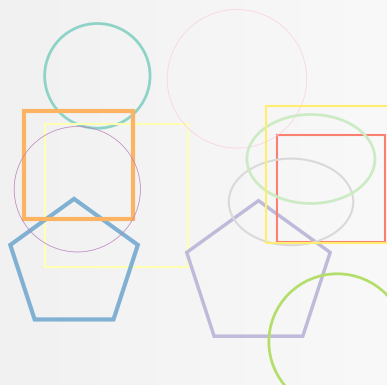[{"shape": "circle", "thickness": 2, "radius": 0.68, "center": [0.251, 0.803]}, {"shape": "square", "thickness": 1.5, "radius": 0.92, "center": [0.3, 0.492]}, {"shape": "pentagon", "thickness": 2.5, "radius": 0.97, "center": [0.667, 0.284]}, {"shape": "square", "thickness": 1.5, "radius": 0.7, "center": [0.854, 0.511]}, {"shape": "pentagon", "thickness": 3, "radius": 0.87, "center": [0.191, 0.31]}, {"shape": "square", "thickness": 3, "radius": 0.7, "center": [0.202, 0.571]}, {"shape": "circle", "thickness": 2, "radius": 0.88, "center": [0.871, 0.112]}, {"shape": "circle", "thickness": 0.5, "radius": 0.9, "center": [0.612, 0.795]}, {"shape": "oval", "thickness": 1.5, "radius": 0.8, "center": [0.751, 0.476]}, {"shape": "circle", "thickness": 0.5, "radius": 0.81, "center": [0.199, 0.508]}, {"shape": "oval", "thickness": 2, "radius": 0.83, "center": [0.802, 0.587]}, {"shape": "square", "thickness": 1.5, "radius": 0.89, "center": [0.864, 0.547]}]